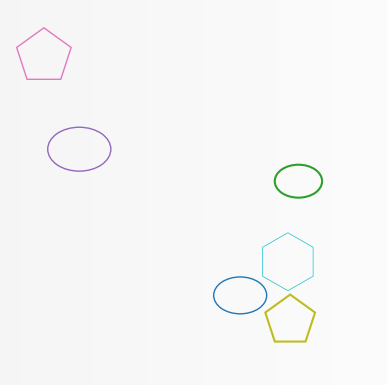[{"shape": "oval", "thickness": 1, "radius": 0.34, "center": [0.62, 0.233]}, {"shape": "oval", "thickness": 1.5, "radius": 0.31, "center": [0.77, 0.529]}, {"shape": "oval", "thickness": 1, "radius": 0.41, "center": [0.205, 0.612]}, {"shape": "pentagon", "thickness": 1, "radius": 0.37, "center": [0.113, 0.854]}, {"shape": "pentagon", "thickness": 1.5, "radius": 0.34, "center": [0.749, 0.167]}, {"shape": "hexagon", "thickness": 0.5, "radius": 0.38, "center": [0.743, 0.32]}]